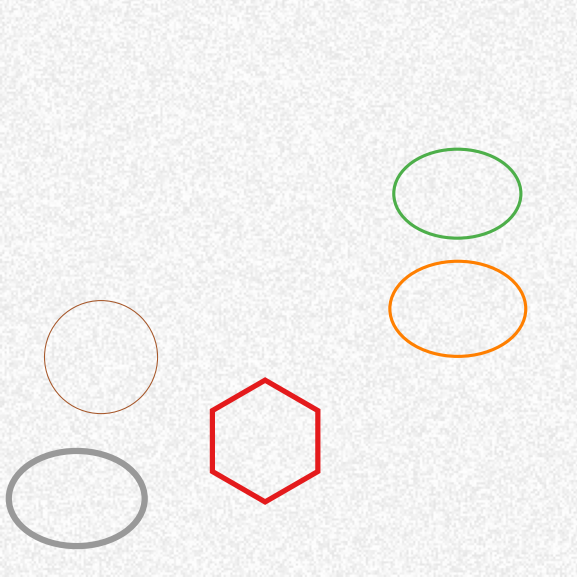[{"shape": "hexagon", "thickness": 2.5, "radius": 0.53, "center": [0.459, 0.235]}, {"shape": "oval", "thickness": 1.5, "radius": 0.55, "center": [0.792, 0.664]}, {"shape": "oval", "thickness": 1.5, "radius": 0.59, "center": [0.793, 0.464]}, {"shape": "circle", "thickness": 0.5, "radius": 0.49, "center": [0.175, 0.381]}, {"shape": "oval", "thickness": 3, "radius": 0.59, "center": [0.133, 0.136]}]